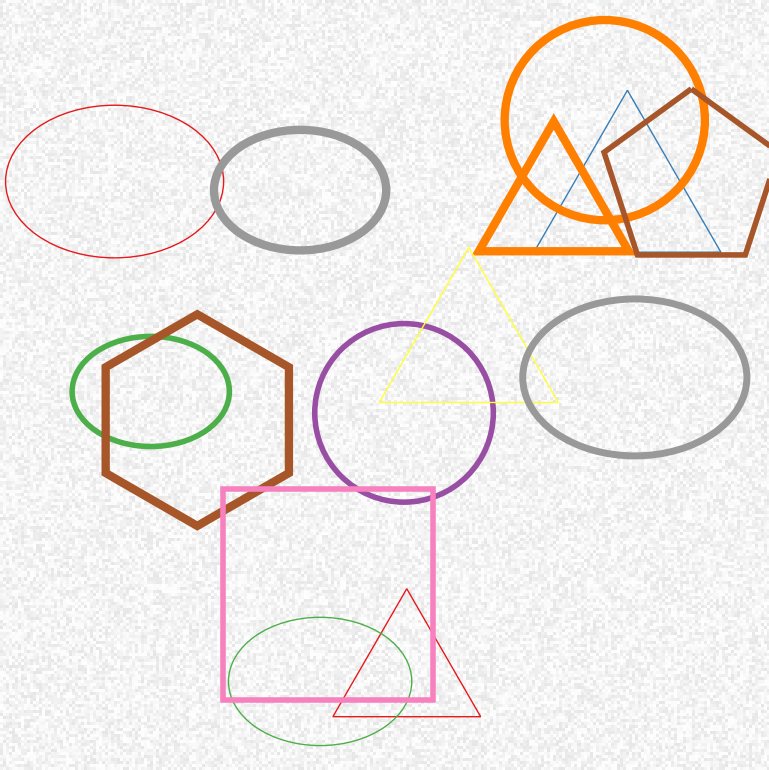[{"shape": "triangle", "thickness": 0.5, "radius": 0.55, "center": [0.528, 0.125]}, {"shape": "oval", "thickness": 0.5, "radius": 0.71, "center": [0.149, 0.764]}, {"shape": "triangle", "thickness": 0.5, "radius": 0.7, "center": [0.815, 0.743]}, {"shape": "oval", "thickness": 2, "radius": 0.51, "center": [0.196, 0.492]}, {"shape": "oval", "thickness": 0.5, "radius": 0.6, "center": [0.416, 0.115]}, {"shape": "circle", "thickness": 2, "radius": 0.58, "center": [0.525, 0.464]}, {"shape": "triangle", "thickness": 3, "radius": 0.56, "center": [0.719, 0.73]}, {"shape": "circle", "thickness": 3, "radius": 0.65, "center": [0.785, 0.844]}, {"shape": "triangle", "thickness": 0.5, "radius": 0.67, "center": [0.609, 0.544]}, {"shape": "pentagon", "thickness": 2, "radius": 0.6, "center": [0.898, 0.765]}, {"shape": "hexagon", "thickness": 3, "radius": 0.69, "center": [0.256, 0.454]}, {"shape": "square", "thickness": 2, "radius": 0.68, "center": [0.426, 0.228]}, {"shape": "oval", "thickness": 2.5, "radius": 0.73, "center": [0.824, 0.51]}, {"shape": "oval", "thickness": 3, "radius": 0.56, "center": [0.39, 0.753]}]